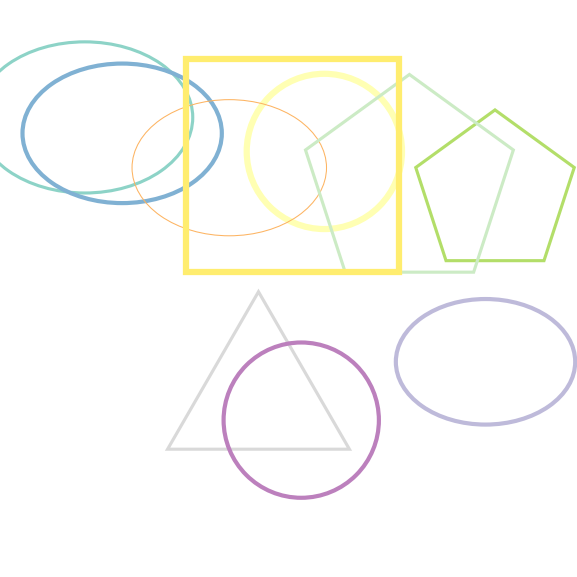[{"shape": "oval", "thickness": 1.5, "radius": 0.93, "center": [0.147, 0.796]}, {"shape": "circle", "thickness": 3, "radius": 0.67, "center": [0.562, 0.737]}, {"shape": "oval", "thickness": 2, "radius": 0.78, "center": [0.841, 0.373]}, {"shape": "oval", "thickness": 2, "radius": 0.86, "center": [0.212, 0.768]}, {"shape": "oval", "thickness": 0.5, "radius": 0.84, "center": [0.397, 0.709]}, {"shape": "pentagon", "thickness": 1.5, "radius": 0.72, "center": [0.857, 0.664]}, {"shape": "triangle", "thickness": 1.5, "radius": 0.91, "center": [0.448, 0.312]}, {"shape": "circle", "thickness": 2, "radius": 0.67, "center": [0.522, 0.272]}, {"shape": "pentagon", "thickness": 1.5, "radius": 0.95, "center": [0.709, 0.681]}, {"shape": "square", "thickness": 3, "radius": 0.92, "center": [0.506, 0.712]}]